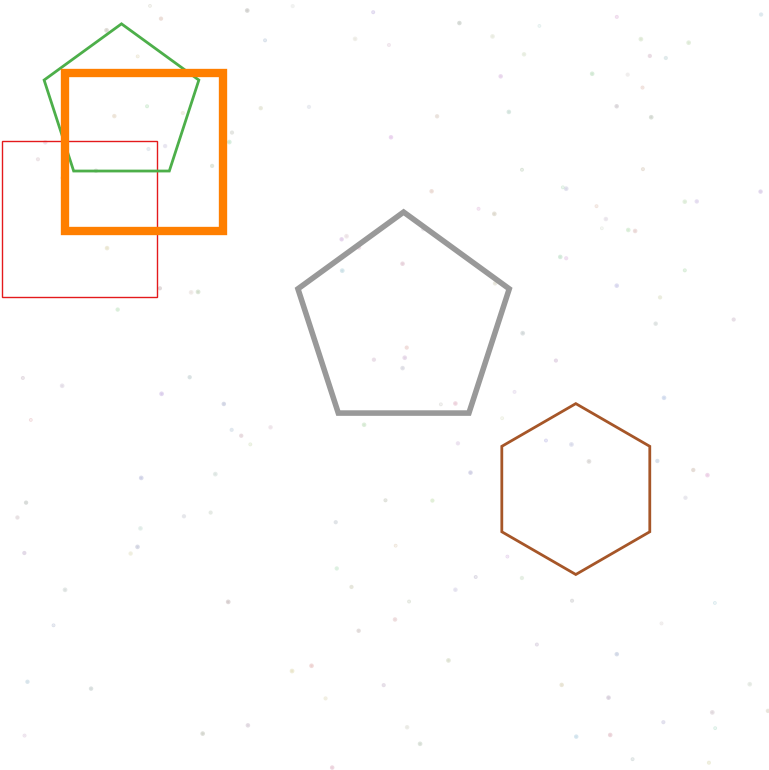[{"shape": "square", "thickness": 0.5, "radius": 0.51, "center": [0.103, 0.716]}, {"shape": "pentagon", "thickness": 1, "radius": 0.53, "center": [0.158, 0.863]}, {"shape": "square", "thickness": 3, "radius": 0.51, "center": [0.187, 0.802]}, {"shape": "hexagon", "thickness": 1, "radius": 0.55, "center": [0.748, 0.365]}, {"shape": "pentagon", "thickness": 2, "radius": 0.72, "center": [0.524, 0.58]}]